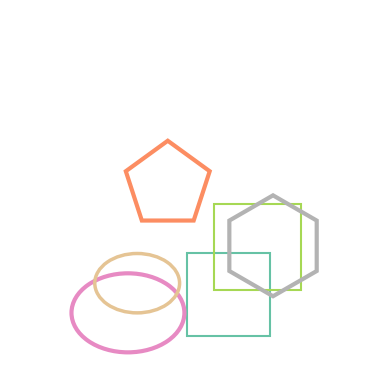[{"shape": "square", "thickness": 1.5, "radius": 0.54, "center": [0.593, 0.235]}, {"shape": "pentagon", "thickness": 3, "radius": 0.57, "center": [0.436, 0.52]}, {"shape": "oval", "thickness": 3, "radius": 0.73, "center": [0.332, 0.187]}, {"shape": "square", "thickness": 1.5, "radius": 0.56, "center": [0.669, 0.358]}, {"shape": "oval", "thickness": 2.5, "radius": 0.55, "center": [0.356, 0.264]}, {"shape": "hexagon", "thickness": 3, "radius": 0.66, "center": [0.709, 0.362]}]